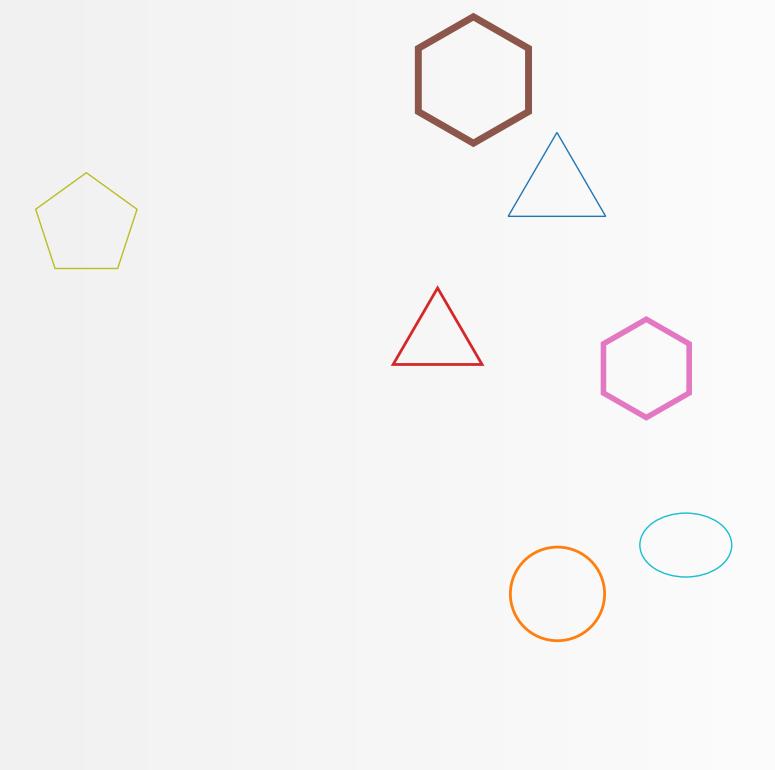[{"shape": "triangle", "thickness": 0.5, "radius": 0.36, "center": [0.719, 0.755]}, {"shape": "circle", "thickness": 1, "radius": 0.3, "center": [0.719, 0.229]}, {"shape": "triangle", "thickness": 1, "radius": 0.33, "center": [0.565, 0.56]}, {"shape": "hexagon", "thickness": 2.5, "radius": 0.41, "center": [0.611, 0.896]}, {"shape": "hexagon", "thickness": 2, "radius": 0.32, "center": [0.834, 0.522]}, {"shape": "pentagon", "thickness": 0.5, "radius": 0.34, "center": [0.111, 0.707]}, {"shape": "oval", "thickness": 0.5, "radius": 0.3, "center": [0.885, 0.292]}]